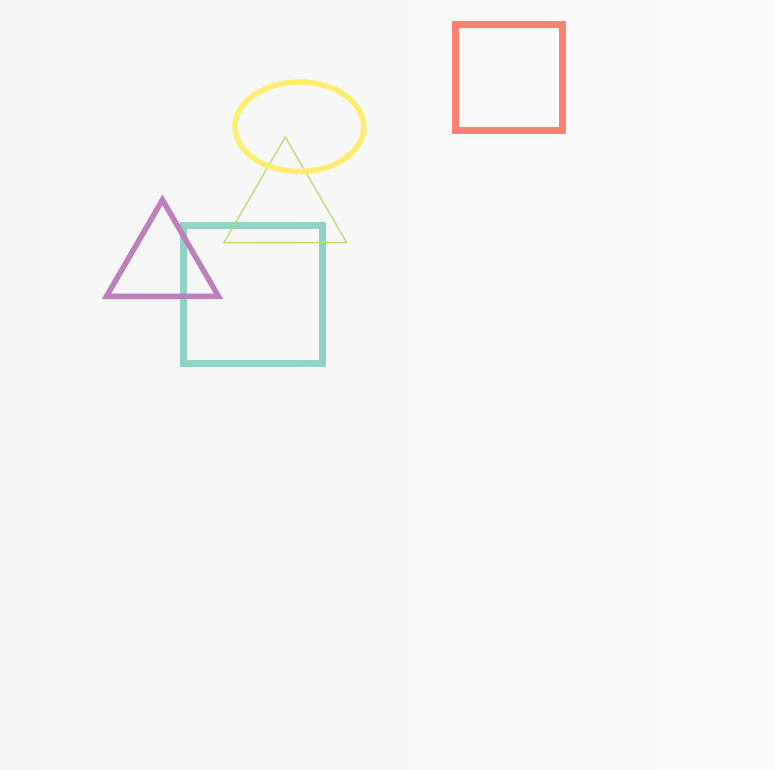[{"shape": "square", "thickness": 2.5, "radius": 0.45, "center": [0.326, 0.618]}, {"shape": "square", "thickness": 2.5, "radius": 0.35, "center": [0.656, 0.9]}, {"shape": "triangle", "thickness": 0.5, "radius": 0.46, "center": [0.368, 0.731]}, {"shape": "triangle", "thickness": 2, "radius": 0.42, "center": [0.21, 0.657]}, {"shape": "oval", "thickness": 2, "radius": 0.42, "center": [0.386, 0.835]}]